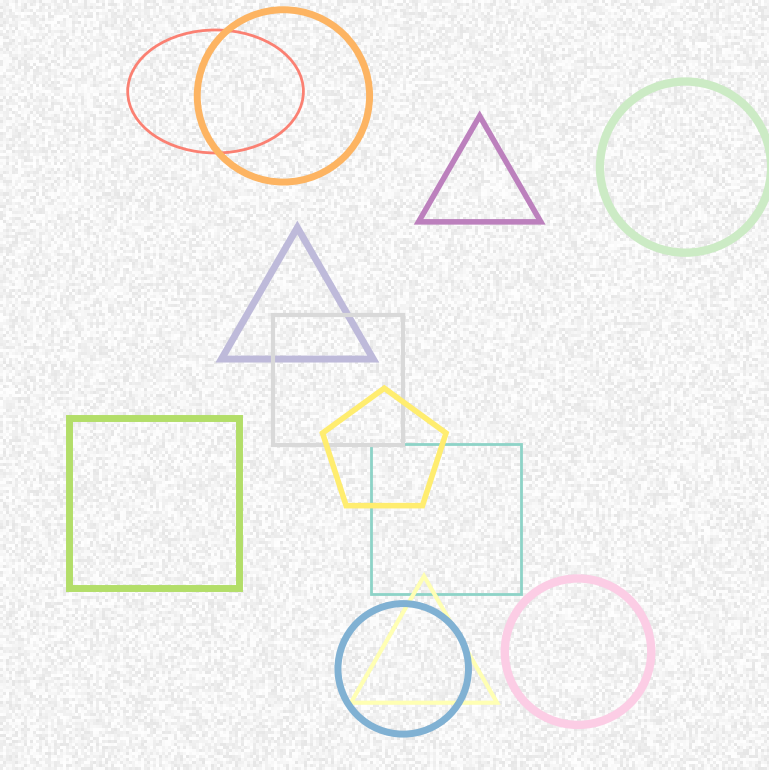[{"shape": "square", "thickness": 1, "radius": 0.49, "center": [0.579, 0.326]}, {"shape": "triangle", "thickness": 1.5, "radius": 0.55, "center": [0.551, 0.142]}, {"shape": "triangle", "thickness": 2.5, "radius": 0.57, "center": [0.386, 0.591]}, {"shape": "oval", "thickness": 1, "radius": 0.57, "center": [0.28, 0.881]}, {"shape": "circle", "thickness": 2.5, "radius": 0.42, "center": [0.524, 0.131]}, {"shape": "circle", "thickness": 2.5, "radius": 0.56, "center": [0.368, 0.875]}, {"shape": "square", "thickness": 2.5, "radius": 0.55, "center": [0.2, 0.346]}, {"shape": "circle", "thickness": 3, "radius": 0.48, "center": [0.751, 0.154]}, {"shape": "square", "thickness": 1.5, "radius": 0.42, "center": [0.439, 0.507]}, {"shape": "triangle", "thickness": 2, "radius": 0.46, "center": [0.623, 0.758]}, {"shape": "circle", "thickness": 3, "radius": 0.56, "center": [0.89, 0.783]}, {"shape": "pentagon", "thickness": 2, "radius": 0.42, "center": [0.499, 0.412]}]